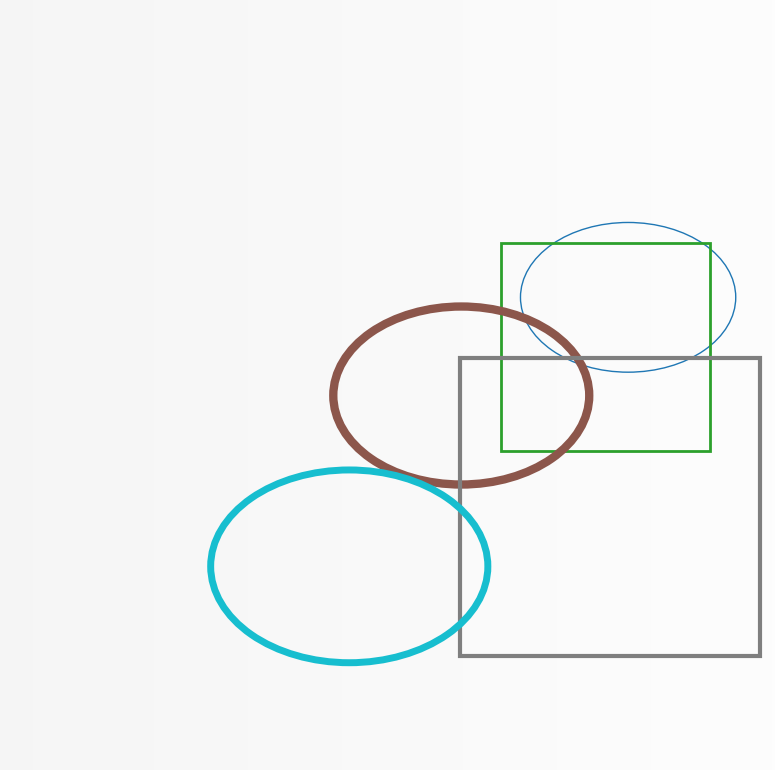[{"shape": "oval", "thickness": 0.5, "radius": 0.69, "center": [0.81, 0.614]}, {"shape": "square", "thickness": 1, "radius": 0.68, "center": [0.781, 0.549]}, {"shape": "oval", "thickness": 3, "radius": 0.83, "center": [0.595, 0.486]}, {"shape": "square", "thickness": 1.5, "radius": 0.97, "center": [0.786, 0.341]}, {"shape": "oval", "thickness": 2.5, "radius": 0.89, "center": [0.451, 0.264]}]